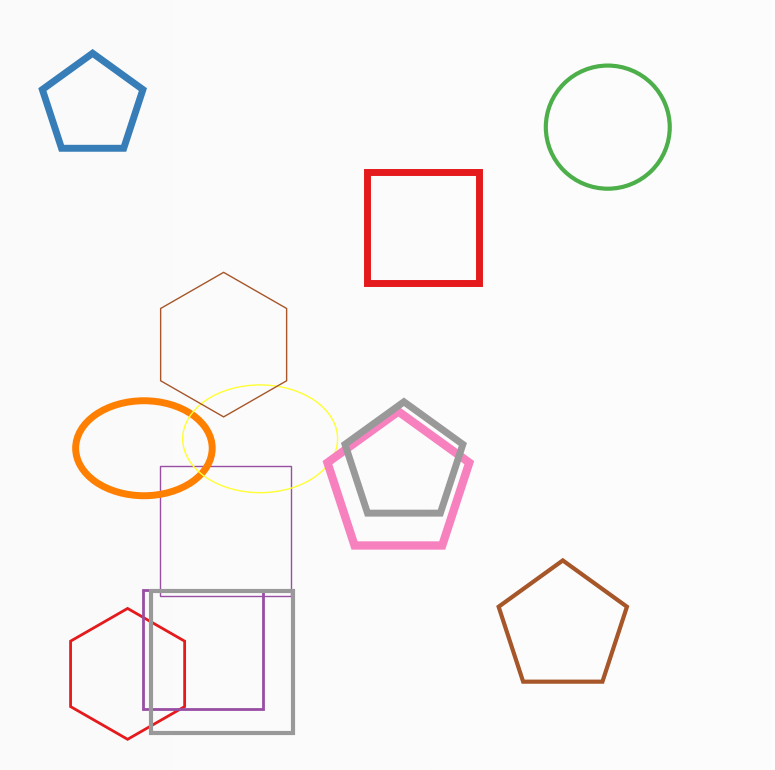[{"shape": "square", "thickness": 2.5, "radius": 0.36, "center": [0.545, 0.704]}, {"shape": "hexagon", "thickness": 1, "radius": 0.42, "center": [0.165, 0.125]}, {"shape": "pentagon", "thickness": 2.5, "radius": 0.34, "center": [0.12, 0.863]}, {"shape": "circle", "thickness": 1.5, "radius": 0.4, "center": [0.784, 0.835]}, {"shape": "square", "thickness": 0.5, "radius": 0.42, "center": [0.291, 0.31]}, {"shape": "square", "thickness": 1, "radius": 0.39, "center": [0.262, 0.157]}, {"shape": "oval", "thickness": 2.5, "radius": 0.44, "center": [0.186, 0.418]}, {"shape": "oval", "thickness": 0.5, "radius": 0.5, "center": [0.336, 0.43]}, {"shape": "pentagon", "thickness": 1.5, "radius": 0.44, "center": [0.726, 0.185]}, {"shape": "hexagon", "thickness": 0.5, "radius": 0.47, "center": [0.289, 0.552]}, {"shape": "pentagon", "thickness": 3, "radius": 0.48, "center": [0.514, 0.369]}, {"shape": "square", "thickness": 1.5, "radius": 0.46, "center": [0.287, 0.14]}, {"shape": "pentagon", "thickness": 2.5, "radius": 0.4, "center": [0.521, 0.398]}]